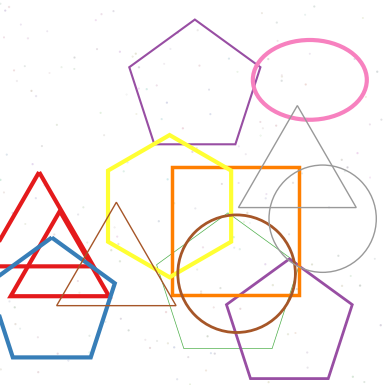[{"shape": "triangle", "thickness": 3, "radius": 0.74, "center": [0.155, 0.304]}, {"shape": "triangle", "thickness": 3, "radius": 0.82, "center": [0.102, 0.39]}, {"shape": "pentagon", "thickness": 3, "radius": 0.86, "center": [0.134, 0.211]}, {"shape": "pentagon", "thickness": 0.5, "radius": 0.97, "center": [0.592, 0.252]}, {"shape": "pentagon", "thickness": 2, "radius": 0.86, "center": [0.752, 0.156]}, {"shape": "pentagon", "thickness": 1.5, "radius": 0.9, "center": [0.506, 0.77]}, {"shape": "square", "thickness": 2.5, "radius": 0.83, "center": [0.612, 0.401]}, {"shape": "hexagon", "thickness": 3, "radius": 0.92, "center": [0.44, 0.465]}, {"shape": "circle", "thickness": 2, "radius": 0.76, "center": [0.615, 0.289]}, {"shape": "triangle", "thickness": 1, "radius": 0.9, "center": [0.302, 0.296]}, {"shape": "oval", "thickness": 3, "radius": 0.74, "center": [0.805, 0.793]}, {"shape": "circle", "thickness": 1, "radius": 0.7, "center": [0.838, 0.432]}, {"shape": "triangle", "thickness": 1, "radius": 0.88, "center": [0.772, 0.549]}]